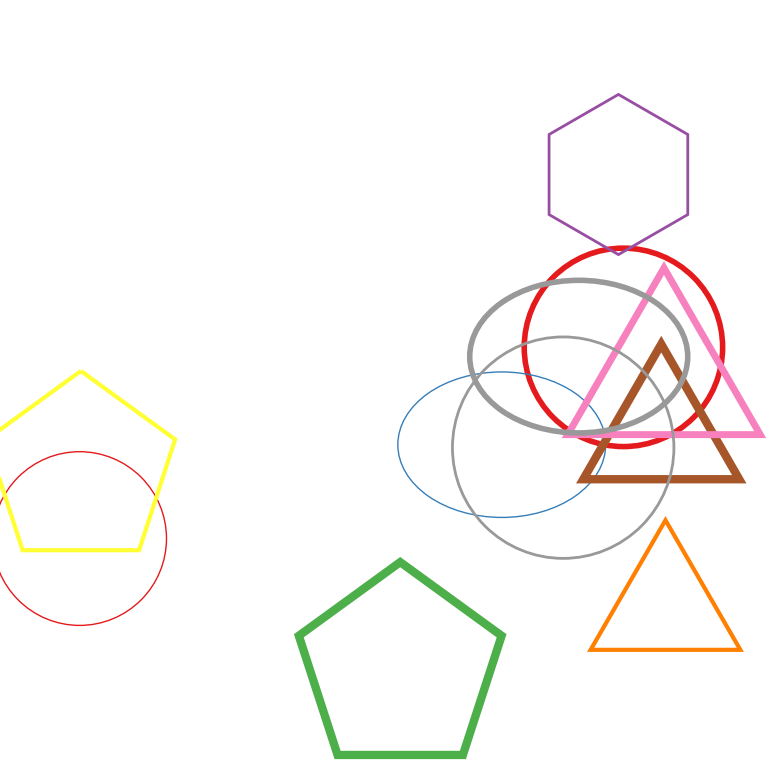[{"shape": "circle", "thickness": 2, "radius": 0.64, "center": [0.81, 0.549]}, {"shape": "circle", "thickness": 0.5, "radius": 0.56, "center": [0.103, 0.301]}, {"shape": "oval", "thickness": 0.5, "radius": 0.67, "center": [0.652, 0.422]}, {"shape": "pentagon", "thickness": 3, "radius": 0.69, "center": [0.52, 0.132]}, {"shape": "hexagon", "thickness": 1, "radius": 0.52, "center": [0.803, 0.773]}, {"shape": "triangle", "thickness": 1.5, "radius": 0.56, "center": [0.864, 0.212]}, {"shape": "pentagon", "thickness": 1.5, "radius": 0.64, "center": [0.105, 0.39]}, {"shape": "triangle", "thickness": 3, "radius": 0.58, "center": [0.859, 0.436]}, {"shape": "triangle", "thickness": 2.5, "radius": 0.72, "center": [0.862, 0.508]}, {"shape": "circle", "thickness": 1, "radius": 0.72, "center": [0.731, 0.419]}, {"shape": "oval", "thickness": 2, "radius": 0.71, "center": [0.752, 0.537]}]